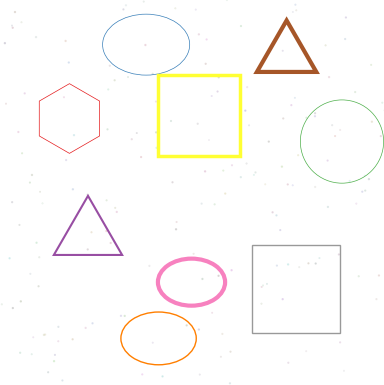[{"shape": "hexagon", "thickness": 0.5, "radius": 0.45, "center": [0.18, 0.692]}, {"shape": "oval", "thickness": 0.5, "radius": 0.57, "center": [0.38, 0.884]}, {"shape": "circle", "thickness": 0.5, "radius": 0.54, "center": [0.888, 0.632]}, {"shape": "triangle", "thickness": 1.5, "radius": 0.51, "center": [0.229, 0.389]}, {"shape": "oval", "thickness": 1, "radius": 0.49, "center": [0.412, 0.121]}, {"shape": "square", "thickness": 2.5, "radius": 0.53, "center": [0.517, 0.7]}, {"shape": "triangle", "thickness": 3, "radius": 0.45, "center": [0.744, 0.858]}, {"shape": "oval", "thickness": 3, "radius": 0.44, "center": [0.497, 0.267]}, {"shape": "square", "thickness": 1, "radius": 0.57, "center": [0.768, 0.249]}]